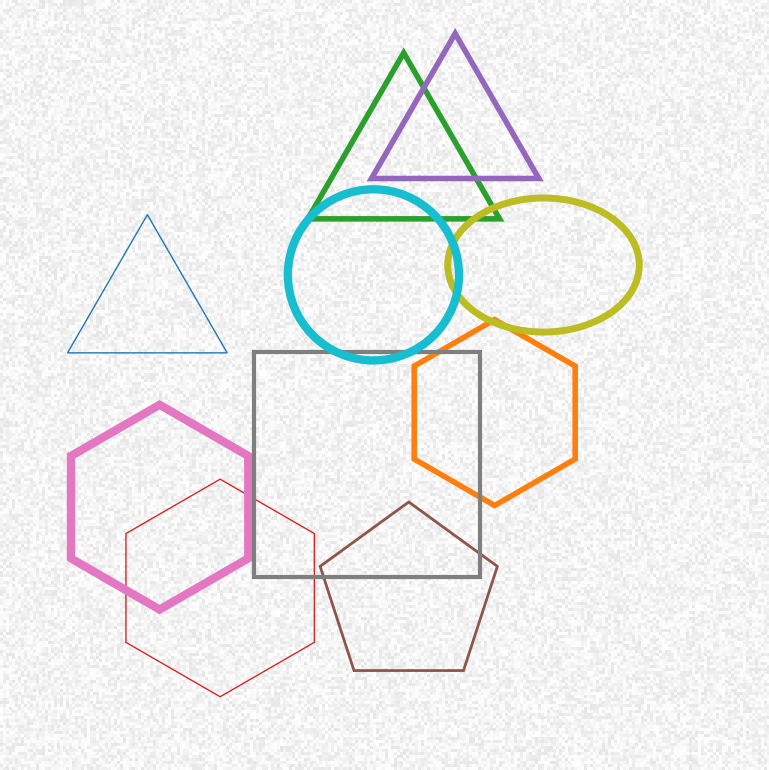[{"shape": "triangle", "thickness": 0.5, "radius": 0.6, "center": [0.191, 0.602]}, {"shape": "hexagon", "thickness": 2, "radius": 0.6, "center": [0.642, 0.464]}, {"shape": "triangle", "thickness": 2, "radius": 0.72, "center": [0.524, 0.788]}, {"shape": "hexagon", "thickness": 0.5, "radius": 0.71, "center": [0.286, 0.236]}, {"shape": "triangle", "thickness": 2, "radius": 0.63, "center": [0.591, 0.831]}, {"shape": "pentagon", "thickness": 1, "radius": 0.61, "center": [0.531, 0.227]}, {"shape": "hexagon", "thickness": 3, "radius": 0.66, "center": [0.207, 0.341]}, {"shape": "square", "thickness": 1.5, "radius": 0.73, "center": [0.477, 0.397]}, {"shape": "oval", "thickness": 2.5, "radius": 0.62, "center": [0.706, 0.656]}, {"shape": "circle", "thickness": 3, "radius": 0.56, "center": [0.485, 0.643]}]